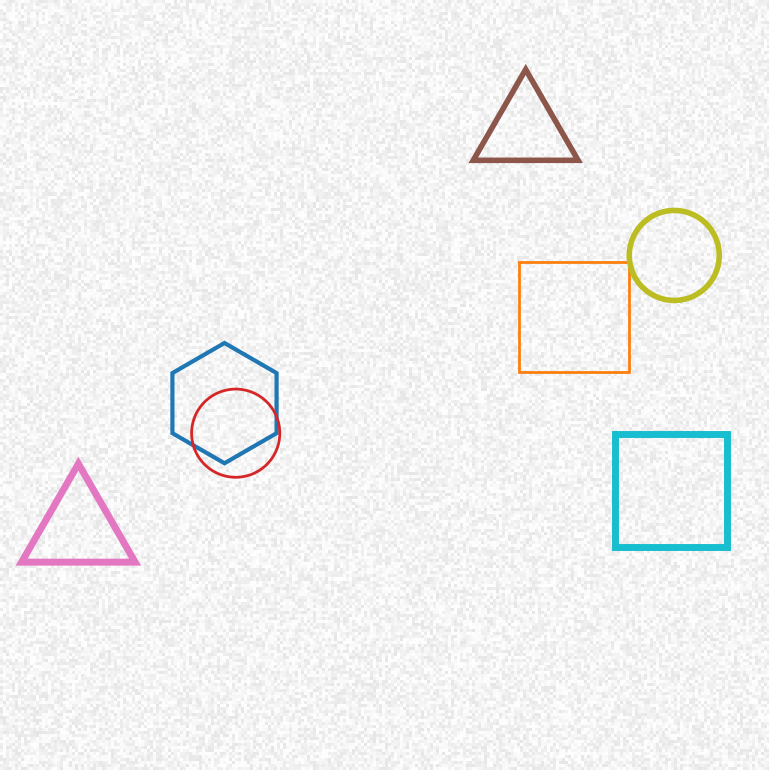[{"shape": "hexagon", "thickness": 1.5, "radius": 0.39, "center": [0.292, 0.476]}, {"shape": "square", "thickness": 1, "radius": 0.36, "center": [0.746, 0.588]}, {"shape": "circle", "thickness": 1, "radius": 0.29, "center": [0.306, 0.437]}, {"shape": "triangle", "thickness": 2, "radius": 0.39, "center": [0.683, 0.831]}, {"shape": "triangle", "thickness": 2.5, "radius": 0.43, "center": [0.102, 0.313]}, {"shape": "circle", "thickness": 2, "radius": 0.29, "center": [0.876, 0.668]}, {"shape": "square", "thickness": 2.5, "radius": 0.36, "center": [0.871, 0.363]}]